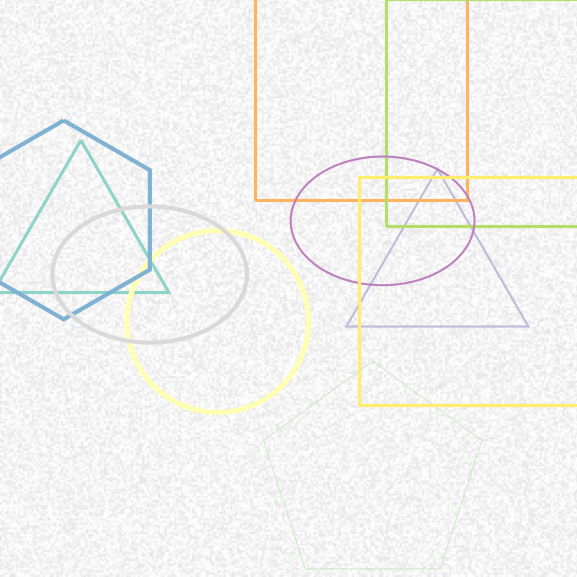[{"shape": "triangle", "thickness": 1.5, "radius": 0.88, "center": [0.14, 0.581]}, {"shape": "circle", "thickness": 2.5, "radius": 0.79, "center": [0.377, 0.443]}, {"shape": "triangle", "thickness": 1, "radius": 0.91, "center": [0.757, 0.525]}, {"shape": "hexagon", "thickness": 2, "radius": 0.86, "center": [0.11, 0.618]}, {"shape": "square", "thickness": 1.5, "radius": 0.92, "center": [0.626, 0.836]}, {"shape": "square", "thickness": 1.5, "radius": 0.98, "center": [0.865, 0.804]}, {"shape": "oval", "thickness": 2, "radius": 0.84, "center": [0.259, 0.524]}, {"shape": "oval", "thickness": 1, "radius": 0.8, "center": [0.663, 0.617]}, {"shape": "pentagon", "thickness": 0.5, "radius": 0.99, "center": [0.645, 0.175]}, {"shape": "square", "thickness": 1.5, "radius": 0.99, "center": [0.819, 0.495]}]